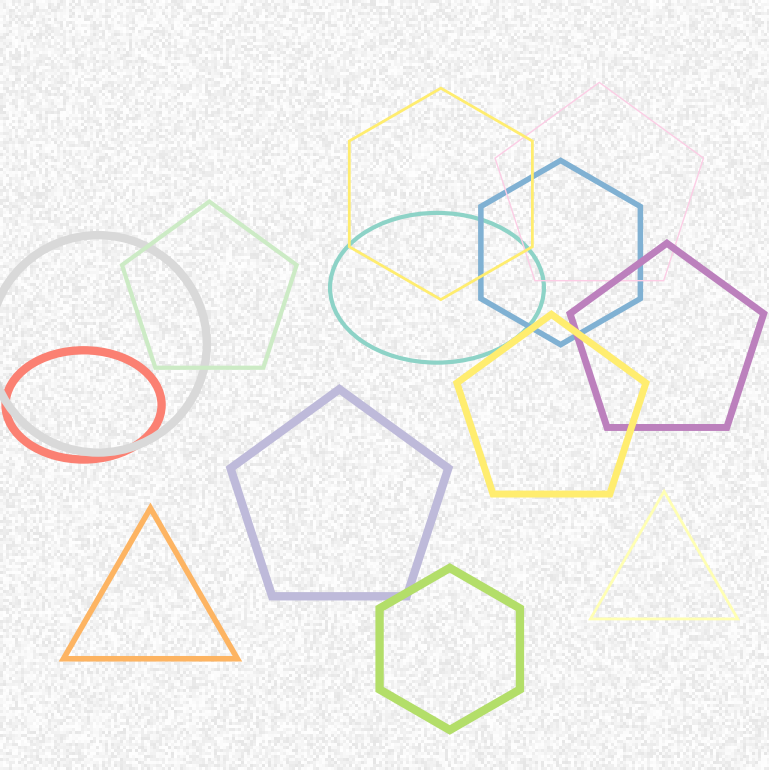[{"shape": "oval", "thickness": 1.5, "radius": 0.69, "center": [0.567, 0.626]}, {"shape": "triangle", "thickness": 1, "radius": 0.55, "center": [0.862, 0.251]}, {"shape": "pentagon", "thickness": 3, "radius": 0.74, "center": [0.441, 0.346]}, {"shape": "oval", "thickness": 3, "radius": 0.51, "center": [0.109, 0.474]}, {"shape": "hexagon", "thickness": 2, "radius": 0.6, "center": [0.728, 0.672]}, {"shape": "triangle", "thickness": 2, "radius": 0.65, "center": [0.195, 0.21]}, {"shape": "hexagon", "thickness": 3, "radius": 0.53, "center": [0.584, 0.157]}, {"shape": "pentagon", "thickness": 0.5, "radius": 0.71, "center": [0.778, 0.751]}, {"shape": "circle", "thickness": 3, "radius": 0.71, "center": [0.127, 0.553]}, {"shape": "pentagon", "thickness": 2.5, "radius": 0.66, "center": [0.866, 0.552]}, {"shape": "pentagon", "thickness": 1.5, "radius": 0.6, "center": [0.272, 0.619]}, {"shape": "hexagon", "thickness": 1, "radius": 0.69, "center": [0.573, 0.748]}, {"shape": "pentagon", "thickness": 2.5, "radius": 0.65, "center": [0.716, 0.463]}]